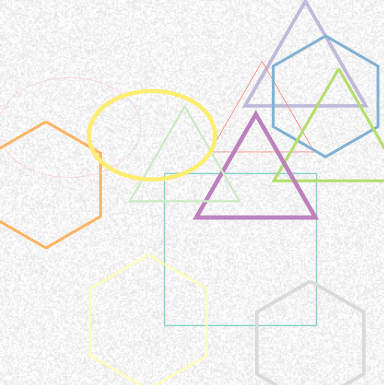[{"shape": "square", "thickness": 1, "radius": 0.99, "center": [0.624, 0.353]}, {"shape": "hexagon", "thickness": 1.5, "radius": 0.87, "center": [0.386, 0.163]}, {"shape": "triangle", "thickness": 2.5, "radius": 0.91, "center": [0.793, 0.816]}, {"shape": "triangle", "thickness": 0.5, "radius": 0.78, "center": [0.681, 0.684]}, {"shape": "hexagon", "thickness": 2, "radius": 0.79, "center": [0.846, 0.75]}, {"shape": "hexagon", "thickness": 2, "radius": 0.82, "center": [0.119, 0.52]}, {"shape": "triangle", "thickness": 2, "radius": 0.97, "center": [0.88, 0.627]}, {"shape": "oval", "thickness": 0.5, "radius": 0.93, "center": [0.18, 0.669]}, {"shape": "hexagon", "thickness": 2.5, "radius": 0.8, "center": [0.806, 0.109]}, {"shape": "triangle", "thickness": 3, "radius": 0.89, "center": [0.665, 0.524]}, {"shape": "triangle", "thickness": 1.5, "radius": 0.82, "center": [0.48, 0.56]}, {"shape": "oval", "thickness": 3, "radius": 0.82, "center": [0.395, 0.649]}]